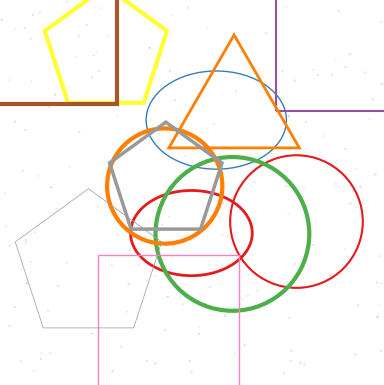[{"shape": "oval", "thickness": 2, "radius": 0.79, "center": [0.497, 0.395]}, {"shape": "circle", "thickness": 1.5, "radius": 0.86, "center": [0.77, 0.424]}, {"shape": "oval", "thickness": 1, "radius": 0.91, "center": [0.562, 0.688]}, {"shape": "circle", "thickness": 3, "radius": 1.0, "center": [0.604, 0.392]}, {"shape": "square", "thickness": 1.5, "radius": 0.75, "center": [0.866, 0.861]}, {"shape": "triangle", "thickness": 2, "radius": 0.98, "center": [0.608, 0.714]}, {"shape": "circle", "thickness": 3, "radius": 0.75, "center": [0.428, 0.517]}, {"shape": "pentagon", "thickness": 3, "radius": 0.84, "center": [0.275, 0.868]}, {"shape": "square", "thickness": 3, "radius": 0.85, "center": [0.135, 0.9]}, {"shape": "square", "thickness": 1, "radius": 0.91, "center": [0.437, 0.154]}, {"shape": "pentagon", "thickness": 2.5, "radius": 0.77, "center": [0.431, 0.529]}, {"shape": "pentagon", "thickness": 0.5, "radius": 1.0, "center": [0.23, 0.31]}]